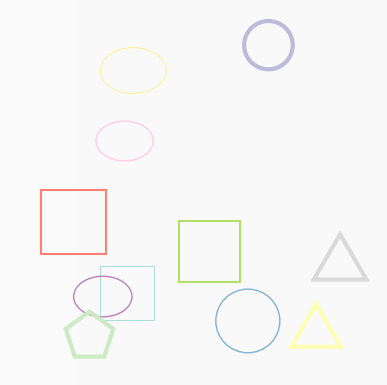[{"shape": "square", "thickness": 0.5, "radius": 0.35, "center": [0.327, 0.239]}, {"shape": "triangle", "thickness": 3, "radius": 0.37, "center": [0.816, 0.136]}, {"shape": "circle", "thickness": 3, "radius": 0.31, "center": [0.693, 0.883]}, {"shape": "square", "thickness": 1.5, "radius": 0.42, "center": [0.189, 0.424]}, {"shape": "circle", "thickness": 1, "radius": 0.41, "center": [0.64, 0.166]}, {"shape": "square", "thickness": 1.5, "radius": 0.4, "center": [0.541, 0.347]}, {"shape": "oval", "thickness": 1, "radius": 0.37, "center": [0.321, 0.634]}, {"shape": "triangle", "thickness": 3, "radius": 0.39, "center": [0.878, 0.313]}, {"shape": "oval", "thickness": 1, "radius": 0.38, "center": [0.265, 0.23]}, {"shape": "pentagon", "thickness": 3, "radius": 0.32, "center": [0.231, 0.126]}, {"shape": "oval", "thickness": 0.5, "radius": 0.42, "center": [0.344, 0.817]}]